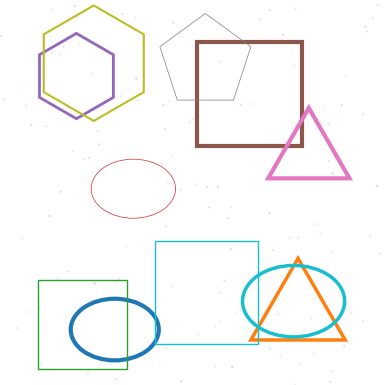[{"shape": "oval", "thickness": 3, "radius": 0.57, "center": [0.298, 0.144]}, {"shape": "triangle", "thickness": 2.5, "radius": 0.71, "center": [0.774, 0.188]}, {"shape": "square", "thickness": 1, "radius": 0.58, "center": [0.214, 0.158]}, {"shape": "oval", "thickness": 0.5, "radius": 0.55, "center": [0.346, 0.51]}, {"shape": "hexagon", "thickness": 2, "radius": 0.55, "center": [0.199, 0.802]}, {"shape": "square", "thickness": 3, "radius": 0.68, "center": [0.649, 0.756]}, {"shape": "triangle", "thickness": 3, "radius": 0.61, "center": [0.802, 0.598]}, {"shape": "pentagon", "thickness": 0.5, "radius": 0.62, "center": [0.533, 0.841]}, {"shape": "hexagon", "thickness": 1.5, "radius": 0.75, "center": [0.244, 0.836]}, {"shape": "oval", "thickness": 2.5, "radius": 0.66, "center": [0.763, 0.218]}, {"shape": "square", "thickness": 1, "radius": 0.67, "center": [0.537, 0.241]}]